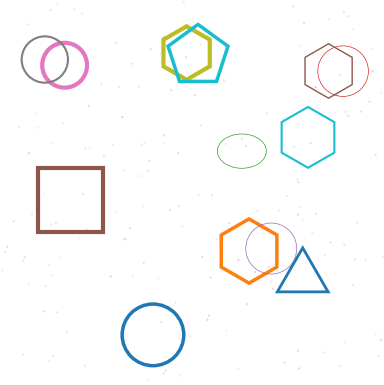[{"shape": "circle", "thickness": 2.5, "radius": 0.4, "center": [0.397, 0.13]}, {"shape": "triangle", "thickness": 2, "radius": 0.38, "center": [0.786, 0.28]}, {"shape": "hexagon", "thickness": 2.5, "radius": 0.42, "center": [0.647, 0.348]}, {"shape": "oval", "thickness": 0.5, "radius": 0.32, "center": [0.628, 0.607]}, {"shape": "circle", "thickness": 0.5, "radius": 0.33, "center": [0.891, 0.815]}, {"shape": "circle", "thickness": 0.5, "radius": 0.33, "center": [0.705, 0.354]}, {"shape": "hexagon", "thickness": 1, "radius": 0.35, "center": [0.854, 0.816]}, {"shape": "square", "thickness": 3, "radius": 0.42, "center": [0.184, 0.481]}, {"shape": "circle", "thickness": 3, "radius": 0.29, "center": [0.168, 0.831]}, {"shape": "circle", "thickness": 1.5, "radius": 0.3, "center": [0.116, 0.845]}, {"shape": "hexagon", "thickness": 3, "radius": 0.35, "center": [0.485, 0.862]}, {"shape": "pentagon", "thickness": 2.5, "radius": 0.41, "center": [0.514, 0.855]}, {"shape": "hexagon", "thickness": 1.5, "radius": 0.4, "center": [0.8, 0.643]}]